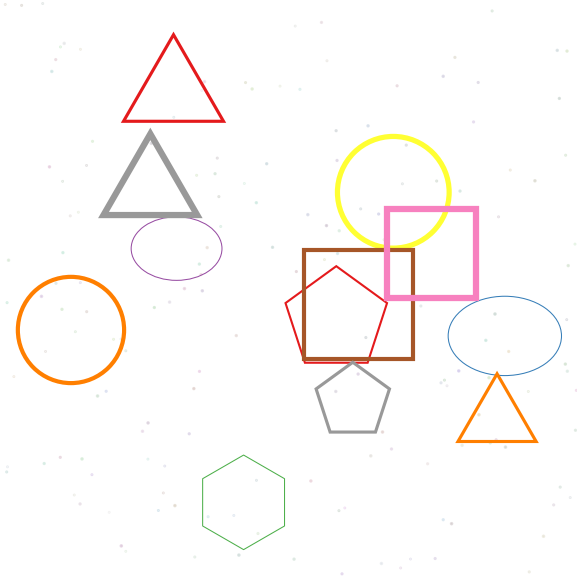[{"shape": "pentagon", "thickness": 1, "radius": 0.46, "center": [0.582, 0.446]}, {"shape": "triangle", "thickness": 1.5, "radius": 0.5, "center": [0.3, 0.839]}, {"shape": "oval", "thickness": 0.5, "radius": 0.49, "center": [0.874, 0.417]}, {"shape": "hexagon", "thickness": 0.5, "radius": 0.41, "center": [0.422, 0.129]}, {"shape": "oval", "thickness": 0.5, "radius": 0.39, "center": [0.306, 0.569]}, {"shape": "triangle", "thickness": 1.5, "radius": 0.39, "center": [0.861, 0.274]}, {"shape": "circle", "thickness": 2, "radius": 0.46, "center": [0.123, 0.428]}, {"shape": "circle", "thickness": 2.5, "radius": 0.48, "center": [0.681, 0.666]}, {"shape": "square", "thickness": 2, "radius": 0.47, "center": [0.621, 0.472]}, {"shape": "square", "thickness": 3, "radius": 0.39, "center": [0.747, 0.559]}, {"shape": "pentagon", "thickness": 1.5, "radius": 0.33, "center": [0.611, 0.305]}, {"shape": "triangle", "thickness": 3, "radius": 0.47, "center": [0.26, 0.674]}]